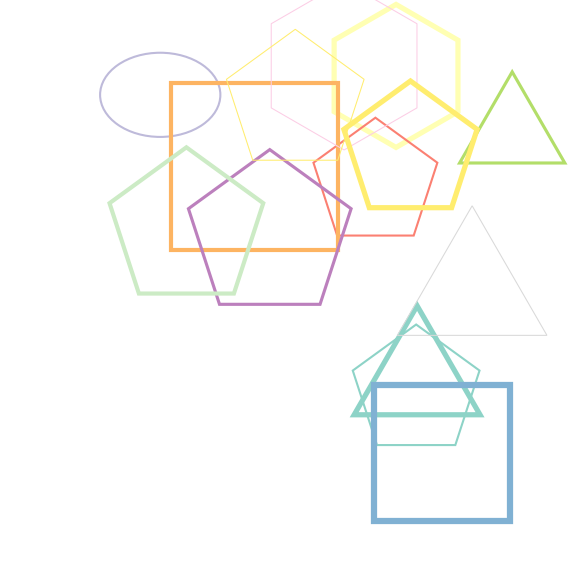[{"shape": "pentagon", "thickness": 1, "radius": 0.58, "center": [0.721, 0.322]}, {"shape": "triangle", "thickness": 2.5, "radius": 0.63, "center": [0.722, 0.344]}, {"shape": "hexagon", "thickness": 2.5, "radius": 0.62, "center": [0.686, 0.868]}, {"shape": "oval", "thickness": 1, "radius": 0.52, "center": [0.277, 0.835]}, {"shape": "pentagon", "thickness": 1, "radius": 0.56, "center": [0.65, 0.683]}, {"shape": "square", "thickness": 3, "radius": 0.59, "center": [0.765, 0.215]}, {"shape": "square", "thickness": 2, "radius": 0.72, "center": [0.441, 0.712]}, {"shape": "triangle", "thickness": 1.5, "radius": 0.53, "center": [0.887, 0.769]}, {"shape": "hexagon", "thickness": 0.5, "radius": 0.73, "center": [0.596, 0.885]}, {"shape": "triangle", "thickness": 0.5, "radius": 0.75, "center": [0.818, 0.493]}, {"shape": "pentagon", "thickness": 1.5, "radius": 0.74, "center": [0.467, 0.592]}, {"shape": "pentagon", "thickness": 2, "radius": 0.7, "center": [0.323, 0.604]}, {"shape": "pentagon", "thickness": 0.5, "radius": 0.63, "center": [0.511, 0.823]}, {"shape": "pentagon", "thickness": 2.5, "radius": 0.61, "center": [0.711, 0.738]}]